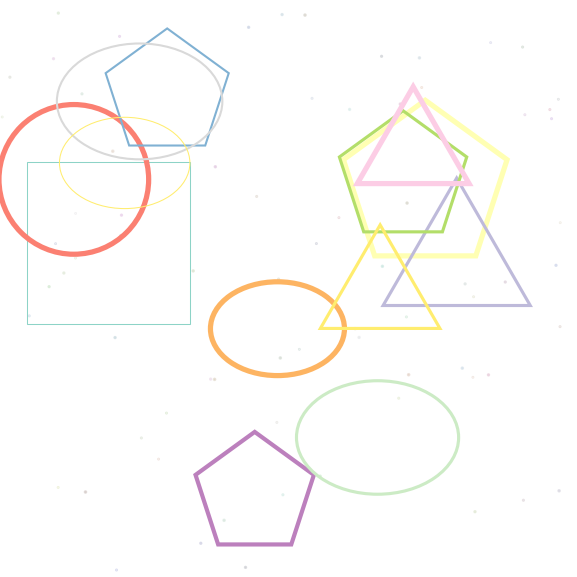[{"shape": "square", "thickness": 0.5, "radius": 0.7, "center": [0.188, 0.578]}, {"shape": "pentagon", "thickness": 2.5, "radius": 0.74, "center": [0.736, 0.677]}, {"shape": "triangle", "thickness": 1.5, "radius": 0.74, "center": [0.791, 0.544]}, {"shape": "circle", "thickness": 2.5, "radius": 0.65, "center": [0.128, 0.688]}, {"shape": "pentagon", "thickness": 1, "radius": 0.56, "center": [0.29, 0.838]}, {"shape": "oval", "thickness": 2.5, "radius": 0.58, "center": [0.48, 0.43]}, {"shape": "pentagon", "thickness": 1.5, "radius": 0.58, "center": [0.698, 0.691]}, {"shape": "triangle", "thickness": 2.5, "radius": 0.56, "center": [0.715, 0.737]}, {"shape": "oval", "thickness": 1, "radius": 0.72, "center": [0.242, 0.824]}, {"shape": "pentagon", "thickness": 2, "radius": 0.54, "center": [0.441, 0.144]}, {"shape": "oval", "thickness": 1.5, "radius": 0.7, "center": [0.654, 0.242]}, {"shape": "oval", "thickness": 0.5, "radius": 0.56, "center": [0.216, 0.717]}, {"shape": "triangle", "thickness": 1.5, "radius": 0.6, "center": [0.658, 0.49]}]